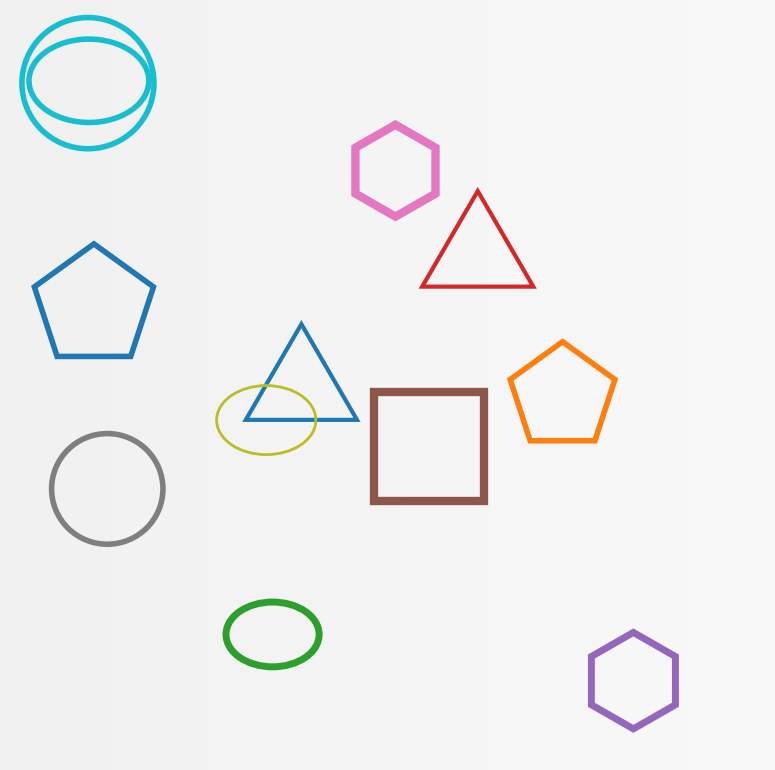[{"shape": "pentagon", "thickness": 2, "radius": 0.4, "center": [0.121, 0.602]}, {"shape": "triangle", "thickness": 1.5, "radius": 0.41, "center": [0.389, 0.496]}, {"shape": "pentagon", "thickness": 2, "radius": 0.36, "center": [0.726, 0.485]}, {"shape": "oval", "thickness": 2.5, "radius": 0.3, "center": [0.352, 0.176]}, {"shape": "triangle", "thickness": 1.5, "radius": 0.41, "center": [0.616, 0.669]}, {"shape": "hexagon", "thickness": 2.5, "radius": 0.31, "center": [0.817, 0.116]}, {"shape": "square", "thickness": 3, "radius": 0.35, "center": [0.554, 0.421]}, {"shape": "hexagon", "thickness": 3, "radius": 0.3, "center": [0.51, 0.778]}, {"shape": "circle", "thickness": 2, "radius": 0.36, "center": [0.138, 0.365]}, {"shape": "oval", "thickness": 1, "radius": 0.32, "center": [0.344, 0.454]}, {"shape": "oval", "thickness": 2, "radius": 0.39, "center": [0.115, 0.895]}, {"shape": "circle", "thickness": 2, "radius": 0.43, "center": [0.113, 0.892]}]